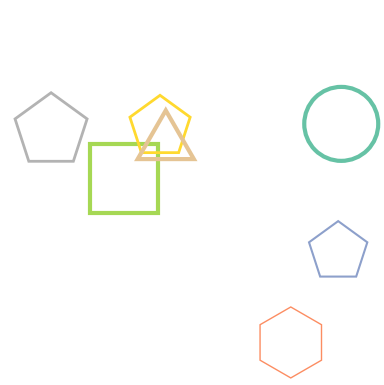[{"shape": "circle", "thickness": 3, "radius": 0.48, "center": [0.886, 0.678]}, {"shape": "hexagon", "thickness": 1, "radius": 0.46, "center": [0.755, 0.111]}, {"shape": "pentagon", "thickness": 1.5, "radius": 0.4, "center": [0.878, 0.346]}, {"shape": "square", "thickness": 3, "radius": 0.45, "center": [0.322, 0.536]}, {"shape": "pentagon", "thickness": 2, "radius": 0.41, "center": [0.416, 0.67]}, {"shape": "triangle", "thickness": 3, "radius": 0.42, "center": [0.431, 0.629]}, {"shape": "pentagon", "thickness": 2, "radius": 0.49, "center": [0.133, 0.661]}]